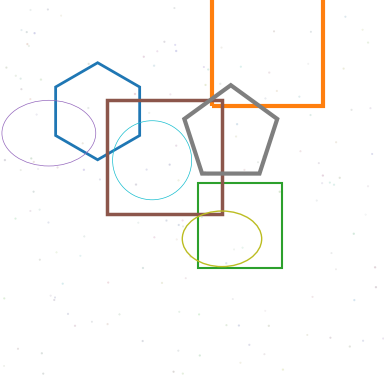[{"shape": "hexagon", "thickness": 2, "radius": 0.63, "center": [0.254, 0.711]}, {"shape": "square", "thickness": 3, "radius": 0.73, "center": [0.695, 0.869]}, {"shape": "square", "thickness": 1.5, "radius": 0.55, "center": [0.623, 0.414]}, {"shape": "oval", "thickness": 0.5, "radius": 0.61, "center": [0.127, 0.654]}, {"shape": "square", "thickness": 2.5, "radius": 0.75, "center": [0.428, 0.592]}, {"shape": "pentagon", "thickness": 3, "radius": 0.63, "center": [0.599, 0.652]}, {"shape": "oval", "thickness": 1, "radius": 0.52, "center": [0.577, 0.38]}, {"shape": "circle", "thickness": 0.5, "radius": 0.51, "center": [0.395, 0.584]}]